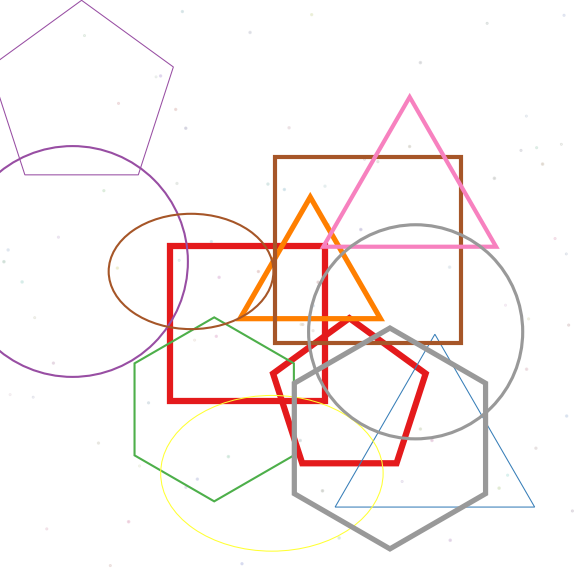[{"shape": "pentagon", "thickness": 3, "radius": 0.69, "center": [0.605, 0.309]}, {"shape": "square", "thickness": 3, "radius": 0.67, "center": [0.429, 0.439]}, {"shape": "triangle", "thickness": 0.5, "radius": 1.0, "center": [0.753, 0.221]}, {"shape": "hexagon", "thickness": 1, "radius": 0.8, "center": [0.371, 0.29]}, {"shape": "pentagon", "thickness": 0.5, "radius": 0.84, "center": [0.141, 0.832]}, {"shape": "circle", "thickness": 1, "radius": 1.0, "center": [0.126, 0.546]}, {"shape": "triangle", "thickness": 2.5, "radius": 0.7, "center": [0.537, 0.517]}, {"shape": "oval", "thickness": 0.5, "radius": 0.96, "center": [0.471, 0.18]}, {"shape": "oval", "thickness": 1, "radius": 0.71, "center": [0.331, 0.529]}, {"shape": "square", "thickness": 2, "radius": 0.81, "center": [0.637, 0.566]}, {"shape": "triangle", "thickness": 2, "radius": 0.86, "center": [0.709, 0.658]}, {"shape": "circle", "thickness": 1.5, "radius": 0.93, "center": [0.72, 0.425]}, {"shape": "hexagon", "thickness": 2.5, "radius": 0.96, "center": [0.675, 0.24]}]